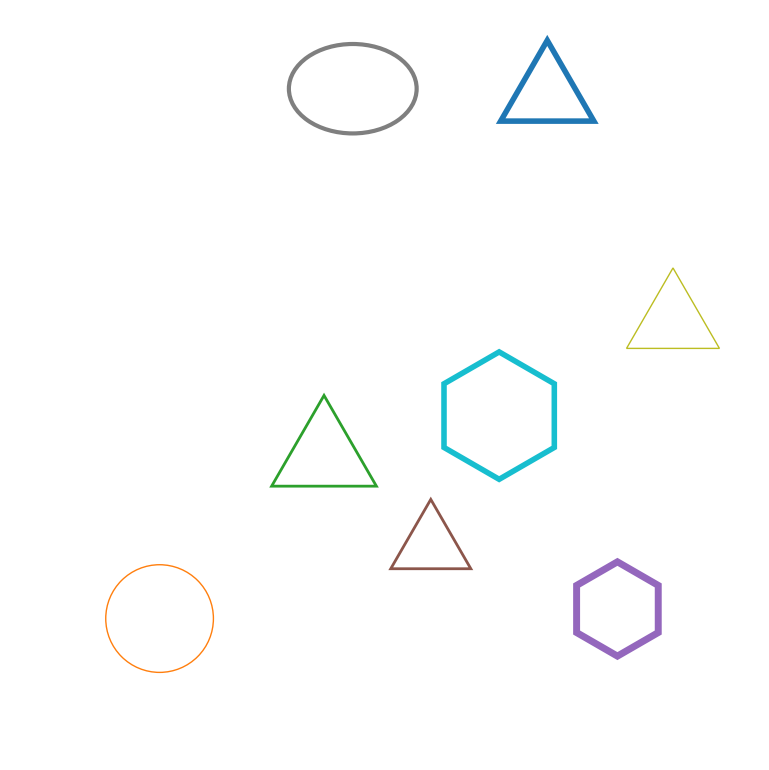[{"shape": "triangle", "thickness": 2, "radius": 0.35, "center": [0.711, 0.878]}, {"shape": "circle", "thickness": 0.5, "radius": 0.35, "center": [0.207, 0.197]}, {"shape": "triangle", "thickness": 1, "radius": 0.39, "center": [0.421, 0.408]}, {"shape": "hexagon", "thickness": 2.5, "radius": 0.31, "center": [0.802, 0.209]}, {"shape": "triangle", "thickness": 1, "radius": 0.3, "center": [0.559, 0.291]}, {"shape": "oval", "thickness": 1.5, "radius": 0.41, "center": [0.458, 0.885]}, {"shape": "triangle", "thickness": 0.5, "radius": 0.35, "center": [0.874, 0.582]}, {"shape": "hexagon", "thickness": 2, "radius": 0.41, "center": [0.648, 0.46]}]